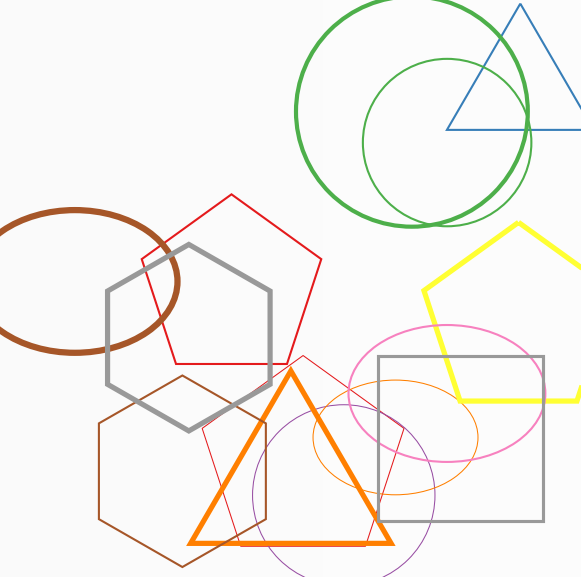[{"shape": "pentagon", "thickness": 1, "radius": 0.81, "center": [0.398, 0.5]}, {"shape": "pentagon", "thickness": 0.5, "radius": 0.91, "center": [0.521, 0.201]}, {"shape": "triangle", "thickness": 1, "radius": 0.73, "center": [0.895, 0.847]}, {"shape": "circle", "thickness": 1, "radius": 0.72, "center": [0.769, 0.752]}, {"shape": "circle", "thickness": 2, "radius": 1.0, "center": [0.709, 0.806]}, {"shape": "circle", "thickness": 0.5, "radius": 0.78, "center": [0.591, 0.141]}, {"shape": "oval", "thickness": 0.5, "radius": 0.71, "center": [0.68, 0.242]}, {"shape": "triangle", "thickness": 2.5, "radius": 1.0, "center": [0.5, 0.158]}, {"shape": "pentagon", "thickness": 2.5, "radius": 0.86, "center": [0.892, 0.443]}, {"shape": "oval", "thickness": 3, "radius": 0.88, "center": [0.129, 0.512]}, {"shape": "hexagon", "thickness": 1, "radius": 0.83, "center": [0.314, 0.183]}, {"shape": "oval", "thickness": 1, "radius": 0.85, "center": [0.769, 0.318]}, {"shape": "square", "thickness": 1.5, "radius": 0.71, "center": [0.792, 0.24]}, {"shape": "hexagon", "thickness": 2.5, "radius": 0.81, "center": [0.325, 0.414]}]